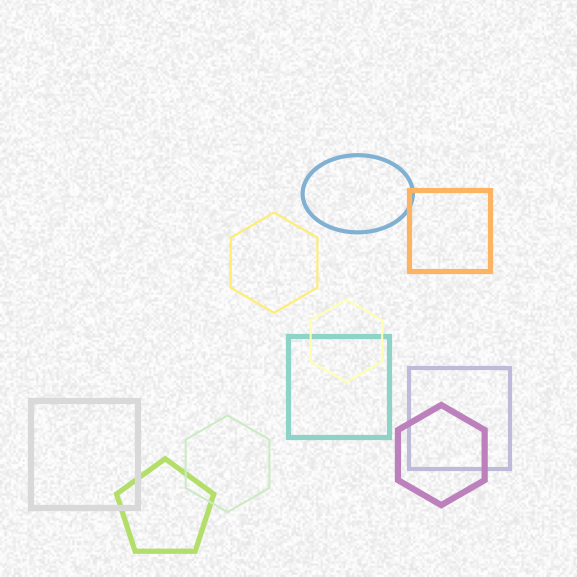[{"shape": "square", "thickness": 2.5, "radius": 0.44, "center": [0.587, 0.33]}, {"shape": "hexagon", "thickness": 1, "radius": 0.36, "center": [0.6, 0.409]}, {"shape": "square", "thickness": 2, "radius": 0.44, "center": [0.796, 0.274]}, {"shape": "oval", "thickness": 2, "radius": 0.48, "center": [0.62, 0.664]}, {"shape": "square", "thickness": 2.5, "radius": 0.35, "center": [0.778, 0.6]}, {"shape": "pentagon", "thickness": 2.5, "radius": 0.44, "center": [0.286, 0.116]}, {"shape": "square", "thickness": 3, "radius": 0.46, "center": [0.146, 0.212]}, {"shape": "hexagon", "thickness": 3, "radius": 0.43, "center": [0.764, 0.211]}, {"shape": "hexagon", "thickness": 1, "radius": 0.42, "center": [0.394, 0.196]}, {"shape": "hexagon", "thickness": 1, "radius": 0.43, "center": [0.475, 0.544]}]